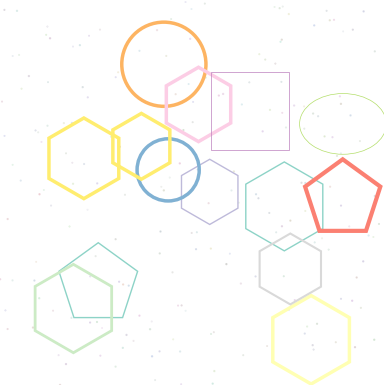[{"shape": "pentagon", "thickness": 1, "radius": 0.54, "center": [0.255, 0.262]}, {"shape": "hexagon", "thickness": 1, "radius": 0.58, "center": [0.738, 0.464]}, {"shape": "hexagon", "thickness": 2.5, "radius": 0.57, "center": [0.808, 0.117]}, {"shape": "hexagon", "thickness": 1, "radius": 0.42, "center": [0.545, 0.502]}, {"shape": "pentagon", "thickness": 3, "radius": 0.51, "center": [0.89, 0.483]}, {"shape": "circle", "thickness": 2.5, "radius": 0.4, "center": [0.437, 0.559]}, {"shape": "circle", "thickness": 2.5, "radius": 0.55, "center": [0.426, 0.833]}, {"shape": "oval", "thickness": 0.5, "radius": 0.56, "center": [0.891, 0.678]}, {"shape": "hexagon", "thickness": 2.5, "radius": 0.48, "center": [0.516, 0.729]}, {"shape": "hexagon", "thickness": 1.5, "radius": 0.46, "center": [0.754, 0.301]}, {"shape": "square", "thickness": 0.5, "radius": 0.51, "center": [0.648, 0.71]}, {"shape": "hexagon", "thickness": 2, "radius": 0.57, "center": [0.191, 0.199]}, {"shape": "hexagon", "thickness": 2.5, "radius": 0.43, "center": [0.367, 0.62]}, {"shape": "hexagon", "thickness": 2.5, "radius": 0.52, "center": [0.218, 0.589]}]